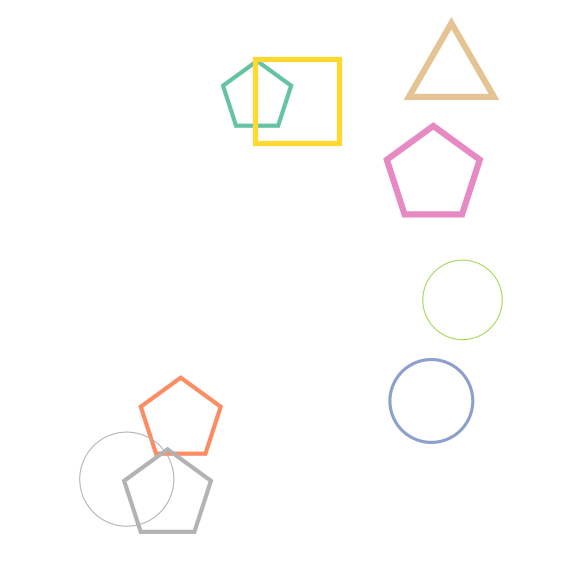[{"shape": "pentagon", "thickness": 2, "radius": 0.31, "center": [0.445, 0.832]}, {"shape": "pentagon", "thickness": 2, "radius": 0.36, "center": [0.313, 0.272]}, {"shape": "circle", "thickness": 1.5, "radius": 0.36, "center": [0.747, 0.305]}, {"shape": "pentagon", "thickness": 3, "radius": 0.42, "center": [0.75, 0.696]}, {"shape": "circle", "thickness": 0.5, "radius": 0.34, "center": [0.801, 0.48]}, {"shape": "square", "thickness": 2.5, "radius": 0.36, "center": [0.514, 0.825]}, {"shape": "triangle", "thickness": 3, "radius": 0.43, "center": [0.782, 0.874]}, {"shape": "pentagon", "thickness": 2, "radius": 0.4, "center": [0.29, 0.142]}, {"shape": "circle", "thickness": 0.5, "radius": 0.41, "center": [0.22, 0.169]}]